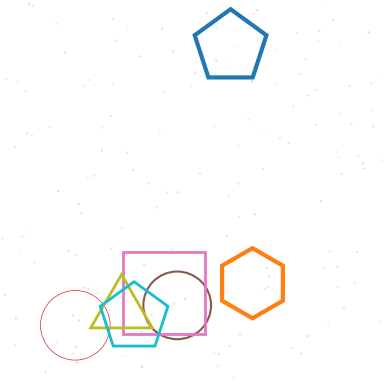[{"shape": "pentagon", "thickness": 3, "radius": 0.49, "center": [0.599, 0.878]}, {"shape": "hexagon", "thickness": 3, "radius": 0.46, "center": [0.656, 0.264]}, {"shape": "circle", "thickness": 0.5, "radius": 0.45, "center": [0.196, 0.155]}, {"shape": "circle", "thickness": 1.5, "radius": 0.44, "center": [0.46, 0.207]}, {"shape": "square", "thickness": 2, "radius": 0.54, "center": [0.426, 0.239]}, {"shape": "triangle", "thickness": 2, "radius": 0.46, "center": [0.316, 0.195]}, {"shape": "pentagon", "thickness": 2, "radius": 0.46, "center": [0.348, 0.176]}]